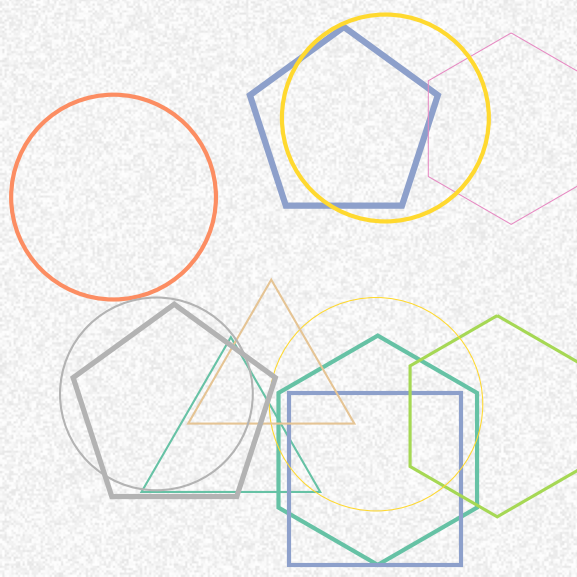[{"shape": "triangle", "thickness": 1, "radius": 0.89, "center": [0.4, 0.237]}, {"shape": "hexagon", "thickness": 2, "radius": 0.99, "center": [0.654, 0.219]}, {"shape": "circle", "thickness": 2, "radius": 0.89, "center": [0.197, 0.658]}, {"shape": "pentagon", "thickness": 3, "radius": 0.86, "center": [0.595, 0.781]}, {"shape": "square", "thickness": 2, "radius": 0.75, "center": [0.649, 0.17]}, {"shape": "hexagon", "thickness": 0.5, "radius": 0.83, "center": [0.885, 0.776]}, {"shape": "hexagon", "thickness": 1.5, "radius": 0.87, "center": [0.861, 0.278]}, {"shape": "circle", "thickness": 2, "radius": 0.9, "center": [0.667, 0.795]}, {"shape": "circle", "thickness": 0.5, "radius": 0.92, "center": [0.651, 0.299]}, {"shape": "triangle", "thickness": 1, "radius": 0.83, "center": [0.47, 0.349]}, {"shape": "circle", "thickness": 1, "radius": 0.83, "center": [0.271, 0.317]}, {"shape": "pentagon", "thickness": 2.5, "radius": 0.92, "center": [0.302, 0.288]}]